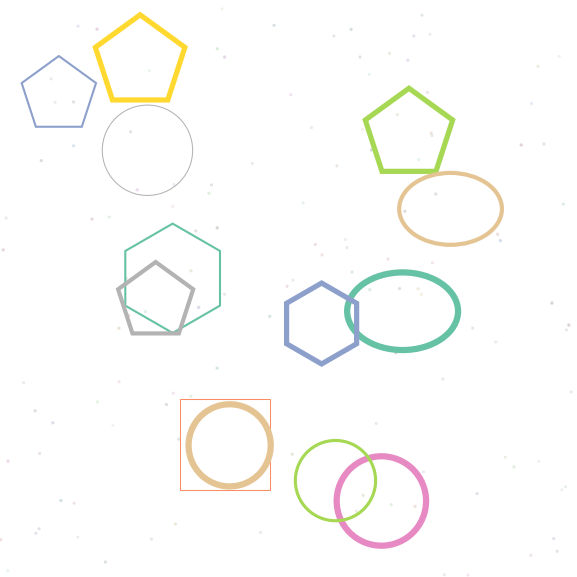[{"shape": "oval", "thickness": 3, "radius": 0.48, "center": [0.697, 0.46]}, {"shape": "hexagon", "thickness": 1, "radius": 0.47, "center": [0.299, 0.517]}, {"shape": "square", "thickness": 0.5, "radius": 0.39, "center": [0.39, 0.229]}, {"shape": "hexagon", "thickness": 2.5, "radius": 0.35, "center": [0.557, 0.439]}, {"shape": "pentagon", "thickness": 1, "radius": 0.34, "center": [0.102, 0.834]}, {"shape": "circle", "thickness": 3, "radius": 0.39, "center": [0.66, 0.132]}, {"shape": "circle", "thickness": 1.5, "radius": 0.35, "center": [0.581, 0.167]}, {"shape": "pentagon", "thickness": 2.5, "radius": 0.4, "center": [0.708, 0.767]}, {"shape": "pentagon", "thickness": 2.5, "radius": 0.41, "center": [0.243, 0.892]}, {"shape": "oval", "thickness": 2, "radius": 0.44, "center": [0.78, 0.637]}, {"shape": "circle", "thickness": 3, "radius": 0.36, "center": [0.398, 0.228]}, {"shape": "pentagon", "thickness": 2, "radius": 0.34, "center": [0.27, 0.477]}, {"shape": "circle", "thickness": 0.5, "radius": 0.39, "center": [0.255, 0.739]}]